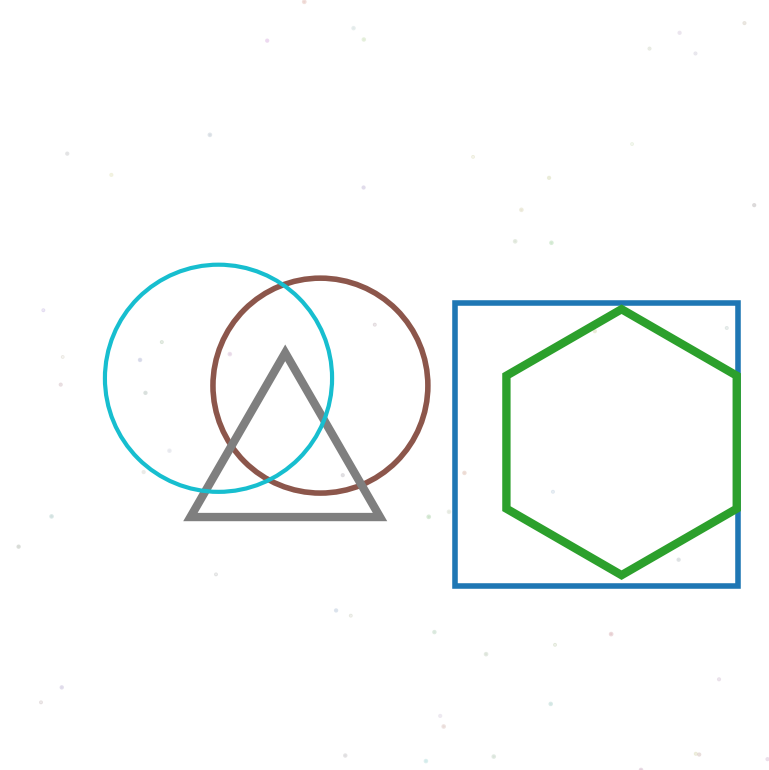[{"shape": "square", "thickness": 2, "radius": 0.92, "center": [0.775, 0.423]}, {"shape": "hexagon", "thickness": 3, "radius": 0.86, "center": [0.807, 0.426]}, {"shape": "circle", "thickness": 2, "radius": 0.7, "center": [0.416, 0.499]}, {"shape": "triangle", "thickness": 3, "radius": 0.71, "center": [0.37, 0.4]}, {"shape": "circle", "thickness": 1.5, "radius": 0.74, "center": [0.284, 0.509]}]